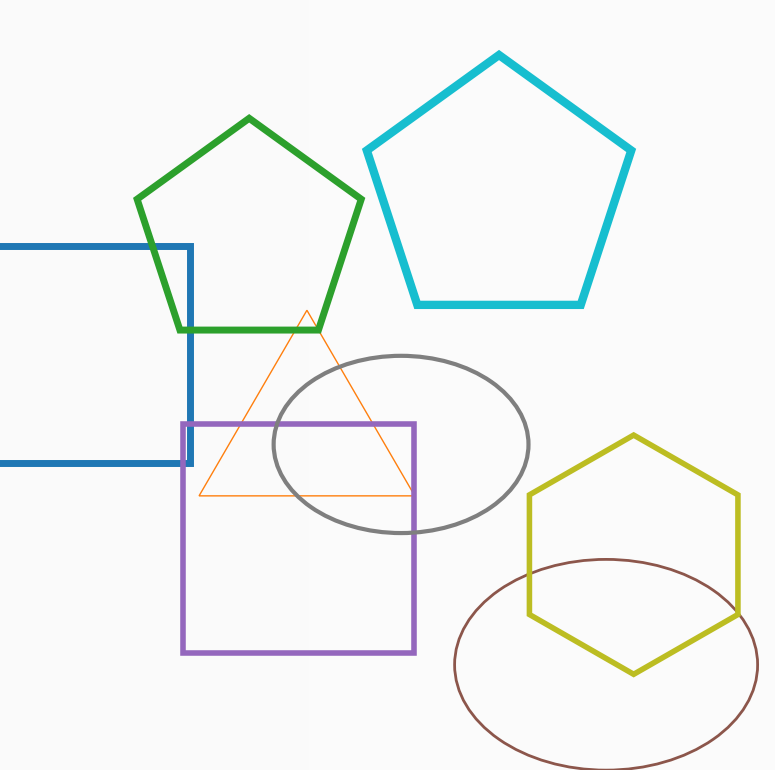[{"shape": "square", "thickness": 2.5, "radius": 0.71, "center": [0.104, 0.539]}, {"shape": "triangle", "thickness": 0.5, "radius": 0.8, "center": [0.396, 0.436]}, {"shape": "pentagon", "thickness": 2.5, "radius": 0.76, "center": [0.322, 0.694]}, {"shape": "square", "thickness": 2, "radius": 0.75, "center": [0.385, 0.301]}, {"shape": "oval", "thickness": 1, "radius": 0.98, "center": [0.782, 0.137]}, {"shape": "oval", "thickness": 1.5, "radius": 0.82, "center": [0.518, 0.423]}, {"shape": "hexagon", "thickness": 2, "radius": 0.78, "center": [0.818, 0.28]}, {"shape": "pentagon", "thickness": 3, "radius": 0.9, "center": [0.644, 0.749]}]